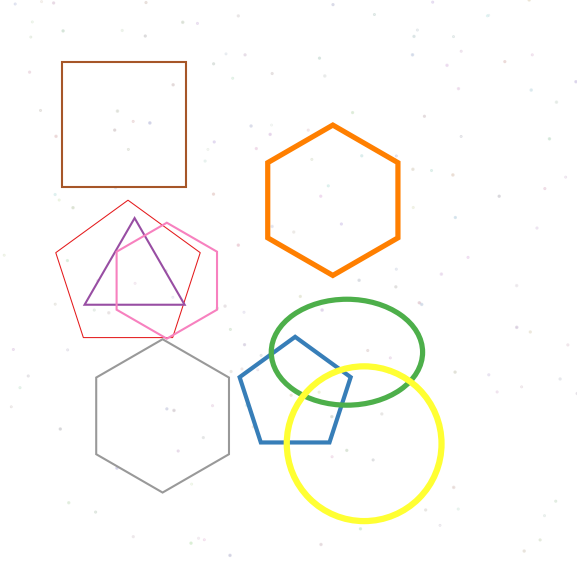[{"shape": "pentagon", "thickness": 0.5, "radius": 0.66, "center": [0.222, 0.521]}, {"shape": "pentagon", "thickness": 2, "radius": 0.51, "center": [0.511, 0.315]}, {"shape": "oval", "thickness": 2.5, "radius": 0.66, "center": [0.601, 0.389]}, {"shape": "triangle", "thickness": 1, "radius": 0.5, "center": [0.233, 0.521]}, {"shape": "hexagon", "thickness": 2.5, "radius": 0.65, "center": [0.576, 0.652]}, {"shape": "circle", "thickness": 3, "radius": 0.67, "center": [0.631, 0.231]}, {"shape": "square", "thickness": 1, "radius": 0.54, "center": [0.215, 0.783]}, {"shape": "hexagon", "thickness": 1, "radius": 0.5, "center": [0.289, 0.513]}, {"shape": "hexagon", "thickness": 1, "radius": 0.66, "center": [0.282, 0.279]}]